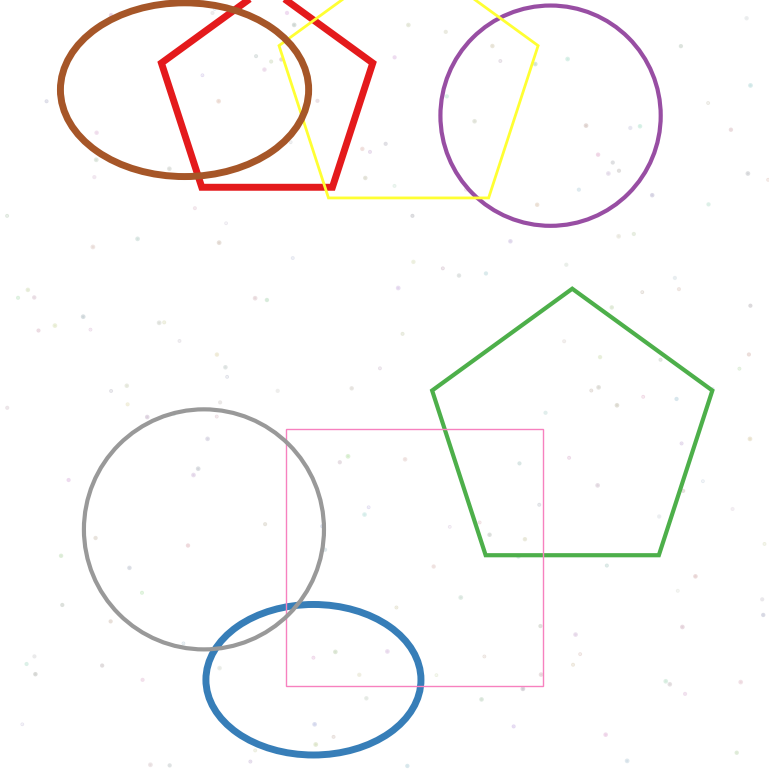[{"shape": "pentagon", "thickness": 2.5, "radius": 0.72, "center": [0.347, 0.874]}, {"shape": "oval", "thickness": 2.5, "radius": 0.7, "center": [0.407, 0.117]}, {"shape": "pentagon", "thickness": 1.5, "radius": 0.96, "center": [0.743, 0.434]}, {"shape": "circle", "thickness": 1.5, "radius": 0.72, "center": [0.715, 0.85]}, {"shape": "pentagon", "thickness": 1, "radius": 0.88, "center": [0.531, 0.886]}, {"shape": "oval", "thickness": 2.5, "radius": 0.81, "center": [0.24, 0.884]}, {"shape": "square", "thickness": 0.5, "radius": 0.83, "center": [0.539, 0.276]}, {"shape": "circle", "thickness": 1.5, "radius": 0.78, "center": [0.265, 0.313]}]